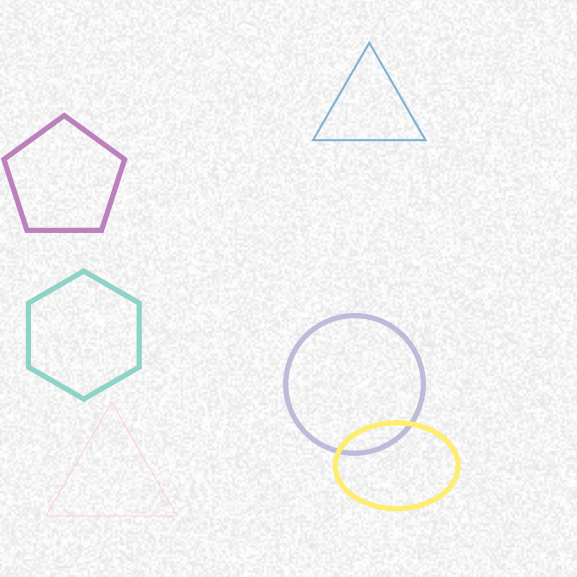[{"shape": "hexagon", "thickness": 2.5, "radius": 0.55, "center": [0.145, 0.419]}, {"shape": "circle", "thickness": 2.5, "radius": 0.6, "center": [0.614, 0.334]}, {"shape": "triangle", "thickness": 1, "radius": 0.56, "center": [0.639, 0.813]}, {"shape": "triangle", "thickness": 0.5, "radius": 0.66, "center": [0.193, 0.171]}, {"shape": "pentagon", "thickness": 2.5, "radius": 0.55, "center": [0.111, 0.689]}, {"shape": "oval", "thickness": 2.5, "radius": 0.53, "center": [0.687, 0.193]}]